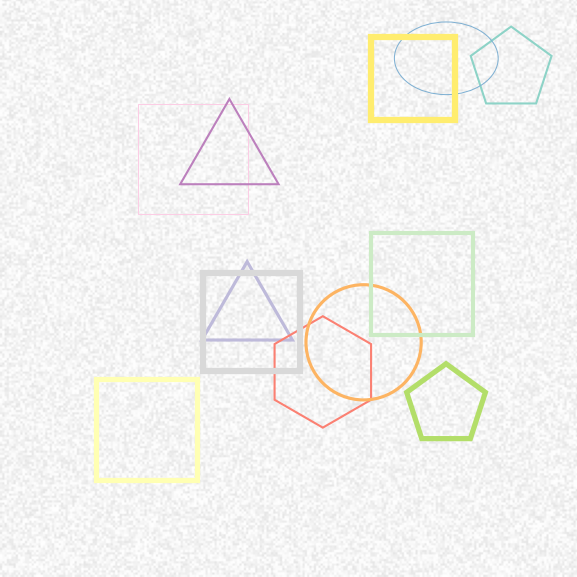[{"shape": "pentagon", "thickness": 1, "radius": 0.37, "center": [0.885, 0.88]}, {"shape": "square", "thickness": 2.5, "radius": 0.44, "center": [0.254, 0.255]}, {"shape": "triangle", "thickness": 1.5, "radius": 0.45, "center": [0.428, 0.456]}, {"shape": "hexagon", "thickness": 1, "radius": 0.48, "center": [0.559, 0.355]}, {"shape": "oval", "thickness": 0.5, "radius": 0.45, "center": [0.773, 0.898]}, {"shape": "circle", "thickness": 1.5, "radius": 0.5, "center": [0.63, 0.406]}, {"shape": "pentagon", "thickness": 2.5, "radius": 0.36, "center": [0.772, 0.298]}, {"shape": "square", "thickness": 0.5, "radius": 0.48, "center": [0.334, 0.724]}, {"shape": "square", "thickness": 3, "radius": 0.42, "center": [0.435, 0.442]}, {"shape": "triangle", "thickness": 1, "radius": 0.49, "center": [0.397, 0.729]}, {"shape": "square", "thickness": 2, "radius": 0.44, "center": [0.731, 0.508]}, {"shape": "square", "thickness": 3, "radius": 0.36, "center": [0.715, 0.863]}]